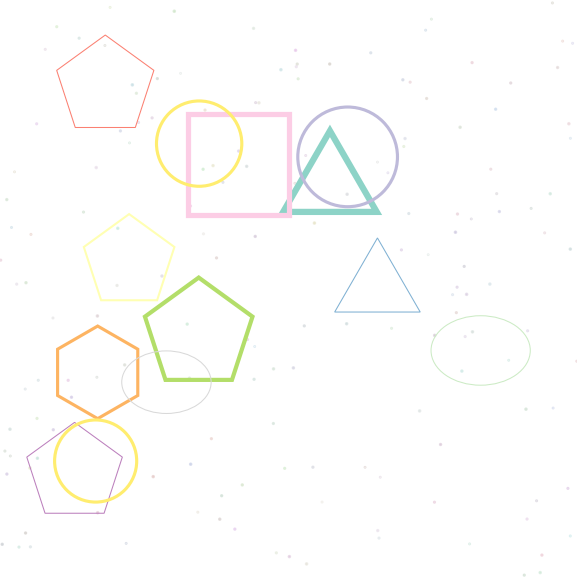[{"shape": "triangle", "thickness": 3, "radius": 0.47, "center": [0.571, 0.679]}, {"shape": "pentagon", "thickness": 1, "radius": 0.41, "center": [0.224, 0.546]}, {"shape": "circle", "thickness": 1.5, "radius": 0.43, "center": [0.602, 0.728]}, {"shape": "pentagon", "thickness": 0.5, "radius": 0.44, "center": [0.182, 0.85]}, {"shape": "triangle", "thickness": 0.5, "radius": 0.43, "center": [0.654, 0.502]}, {"shape": "hexagon", "thickness": 1.5, "radius": 0.4, "center": [0.169, 0.354]}, {"shape": "pentagon", "thickness": 2, "radius": 0.49, "center": [0.344, 0.421]}, {"shape": "square", "thickness": 2.5, "radius": 0.44, "center": [0.413, 0.714]}, {"shape": "oval", "thickness": 0.5, "radius": 0.39, "center": [0.288, 0.337]}, {"shape": "pentagon", "thickness": 0.5, "radius": 0.43, "center": [0.129, 0.181]}, {"shape": "oval", "thickness": 0.5, "radius": 0.43, "center": [0.832, 0.392]}, {"shape": "circle", "thickness": 1.5, "radius": 0.37, "center": [0.345, 0.75]}, {"shape": "circle", "thickness": 1.5, "radius": 0.36, "center": [0.166, 0.201]}]